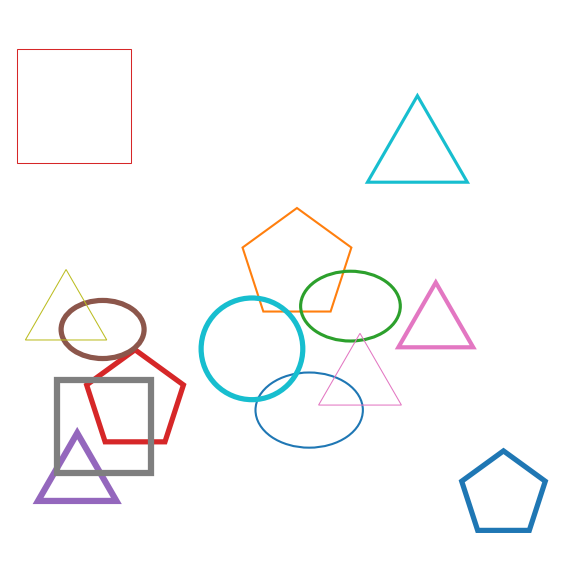[{"shape": "pentagon", "thickness": 2.5, "radius": 0.38, "center": [0.872, 0.142]}, {"shape": "oval", "thickness": 1, "radius": 0.46, "center": [0.535, 0.289]}, {"shape": "pentagon", "thickness": 1, "radius": 0.5, "center": [0.514, 0.54]}, {"shape": "oval", "thickness": 1.5, "radius": 0.43, "center": [0.607, 0.469]}, {"shape": "pentagon", "thickness": 2.5, "radius": 0.44, "center": [0.234, 0.305]}, {"shape": "square", "thickness": 0.5, "radius": 0.49, "center": [0.128, 0.815]}, {"shape": "triangle", "thickness": 3, "radius": 0.39, "center": [0.134, 0.171]}, {"shape": "oval", "thickness": 2.5, "radius": 0.36, "center": [0.178, 0.429]}, {"shape": "triangle", "thickness": 0.5, "radius": 0.41, "center": [0.623, 0.339]}, {"shape": "triangle", "thickness": 2, "radius": 0.37, "center": [0.755, 0.435]}, {"shape": "square", "thickness": 3, "radius": 0.4, "center": [0.18, 0.261]}, {"shape": "triangle", "thickness": 0.5, "radius": 0.41, "center": [0.114, 0.451]}, {"shape": "circle", "thickness": 2.5, "radius": 0.44, "center": [0.436, 0.395]}, {"shape": "triangle", "thickness": 1.5, "radius": 0.5, "center": [0.723, 0.734]}]